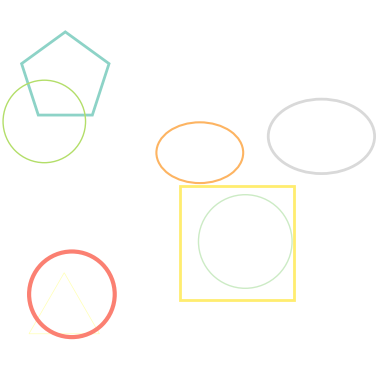[{"shape": "pentagon", "thickness": 2, "radius": 0.6, "center": [0.17, 0.798]}, {"shape": "triangle", "thickness": 0.5, "radius": 0.53, "center": [0.167, 0.186]}, {"shape": "circle", "thickness": 3, "radius": 0.56, "center": [0.187, 0.236]}, {"shape": "oval", "thickness": 1.5, "radius": 0.56, "center": [0.519, 0.603]}, {"shape": "circle", "thickness": 1, "radius": 0.54, "center": [0.115, 0.685]}, {"shape": "oval", "thickness": 2, "radius": 0.69, "center": [0.835, 0.646]}, {"shape": "circle", "thickness": 1, "radius": 0.61, "center": [0.637, 0.373]}, {"shape": "square", "thickness": 2, "radius": 0.74, "center": [0.616, 0.37]}]